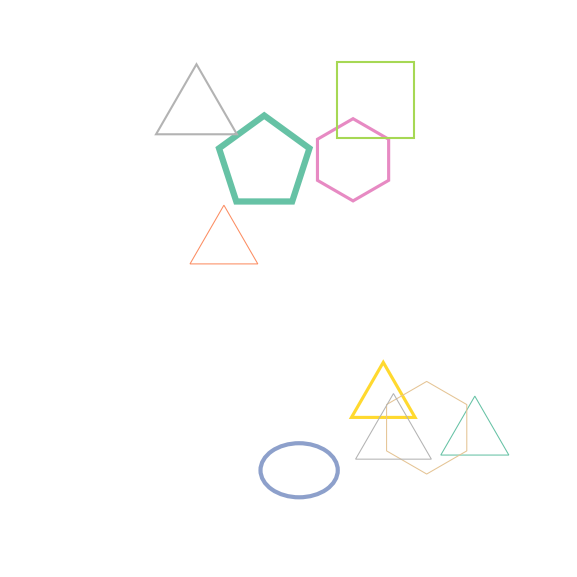[{"shape": "pentagon", "thickness": 3, "radius": 0.41, "center": [0.458, 0.717]}, {"shape": "triangle", "thickness": 0.5, "radius": 0.34, "center": [0.822, 0.245]}, {"shape": "triangle", "thickness": 0.5, "radius": 0.34, "center": [0.388, 0.576]}, {"shape": "oval", "thickness": 2, "radius": 0.33, "center": [0.518, 0.185]}, {"shape": "hexagon", "thickness": 1.5, "radius": 0.36, "center": [0.611, 0.722]}, {"shape": "square", "thickness": 1, "radius": 0.33, "center": [0.65, 0.826]}, {"shape": "triangle", "thickness": 1.5, "radius": 0.32, "center": [0.664, 0.308]}, {"shape": "hexagon", "thickness": 0.5, "radius": 0.4, "center": [0.739, 0.258]}, {"shape": "triangle", "thickness": 0.5, "radius": 0.38, "center": [0.681, 0.242]}, {"shape": "triangle", "thickness": 1, "radius": 0.4, "center": [0.34, 0.807]}]